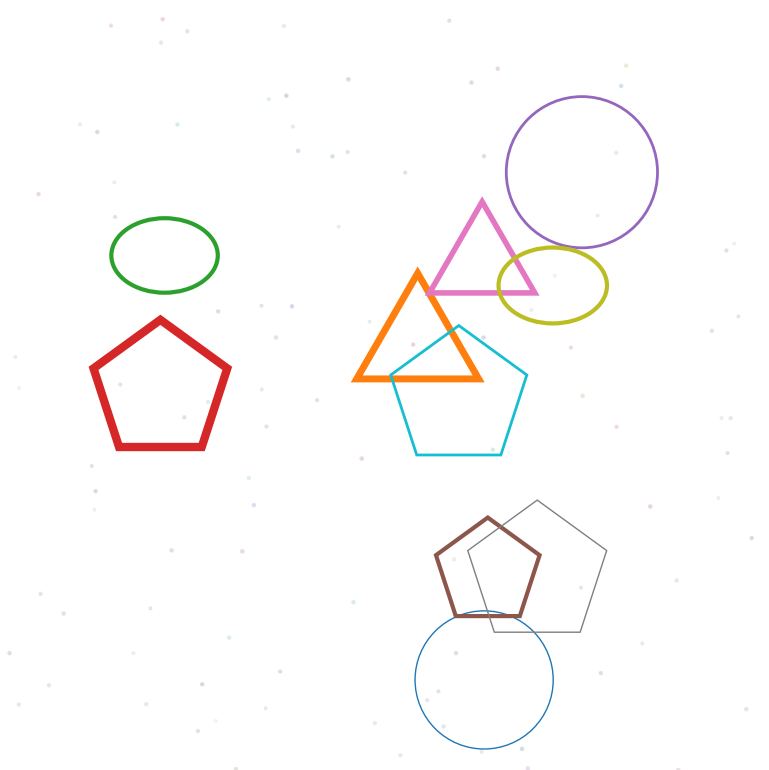[{"shape": "circle", "thickness": 0.5, "radius": 0.45, "center": [0.629, 0.117]}, {"shape": "triangle", "thickness": 2.5, "radius": 0.46, "center": [0.542, 0.554]}, {"shape": "oval", "thickness": 1.5, "radius": 0.35, "center": [0.214, 0.668]}, {"shape": "pentagon", "thickness": 3, "radius": 0.46, "center": [0.208, 0.493]}, {"shape": "circle", "thickness": 1, "radius": 0.49, "center": [0.756, 0.776]}, {"shape": "pentagon", "thickness": 1.5, "radius": 0.35, "center": [0.633, 0.257]}, {"shape": "triangle", "thickness": 2, "radius": 0.39, "center": [0.626, 0.659]}, {"shape": "pentagon", "thickness": 0.5, "radius": 0.47, "center": [0.698, 0.256]}, {"shape": "oval", "thickness": 1.5, "radius": 0.35, "center": [0.718, 0.629]}, {"shape": "pentagon", "thickness": 1, "radius": 0.46, "center": [0.596, 0.484]}]